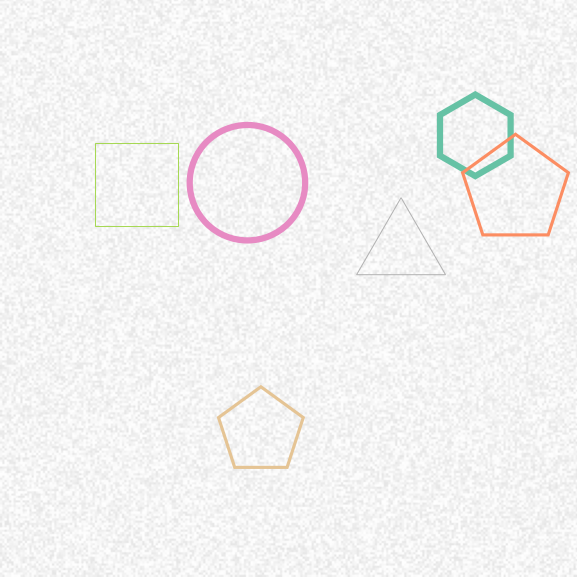[{"shape": "hexagon", "thickness": 3, "radius": 0.35, "center": [0.823, 0.765]}, {"shape": "pentagon", "thickness": 1.5, "radius": 0.48, "center": [0.893, 0.67]}, {"shape": "circle", "thickness": 3, "radius": 0.5, "center": [0.428, 0.683]}, {"shape": "square", "thickness": 0.5, "radius": 0.36, "center": [0.236, 0.679]}, {"shape": "pentagon", "thickness": 1.5, "radius": 0.39, "center": [0.452, 0.252]}, {"shape": "triangle", "thickness": 0.5, "radius": 0.44, "center": [0.694, 0.568]}]